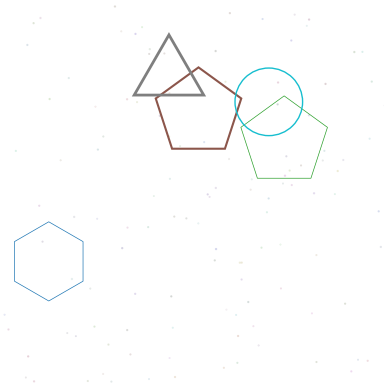[{"shape": "hexagon", "thickness": 0.5, "radius": 0.51, "center": [0.127, 0.321]}, {"shape": "pentagon", "thickness": 0.5, "radius": 0.59, "center": [0.738, 0.633]}, {"shape": "pentagon", "thickness": 1.5, "radius": 0.58, "center": [0.516, 0.708]}, {"shape": "triangle", "thickness": 2, "radius": 0.52, "center": [0.439, 0.805]}, {"shape": "circle", "thickness": 1, "radius": 0.44, "center": [0.698, 0.735]}]